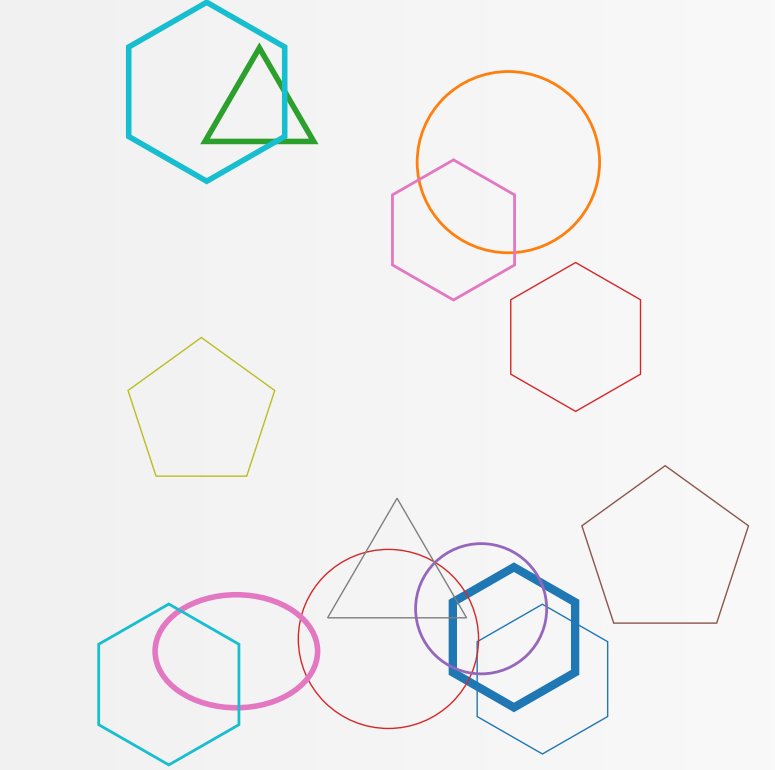[{"shape": "hexagon", "thickness": 3, "radius": 0.46, "center": [0.663, 0.172]}, {"shape": "hexagon", "thickness": 0.5, "radius": 0.49, "center": [0.7, 0.118]}, {"shape": "circle", "thickness": 1, "radius": 0.59, "center": [0.656, 0.789]}, {"shape": "triangle", "thickness": 2, "radius": 0.4, "center": [0.335, 0.857]}, {"shape": "circle", "thickness": 0.5, "radius": 0.58, "center": [0.501, 0.17]}, {"shape": "hexagon", "thickness": 0.5, "radius": 0.48, "center": [0.743, 0.562]}, {"shape": "circle", "thickness": 1, "radius": 0.42, "center": [0.621, 0.209]}, {"shape": "pentagon", "thickness": 0.5, "radius": 0.57, "center": [0.858, 0.282]}, {"shape": "oval", "thickness": 2, "radius": 0.52, "center": [0.305, 0.154]}, {"shape": "hexagon", "thickness": 1, "radius": 0.45, "center": [0.585, 0.701]}, {"shape": "triangle", "thickness": 0.5, "radius": 0.52, "center": [0.512, 0.249]}, {"shape": "pentagon", "thickness": 0.5, "radius": 0.5, "center": [0.26, 0.462]}, {"shape": "hexagon", "thickness": 1, "radius": 0.52, "center": [0.218, 0.111]}, {"shape": "hexagon", "thickness": 2, "radius": 0.58, "center": [0.267, 0.881]}]